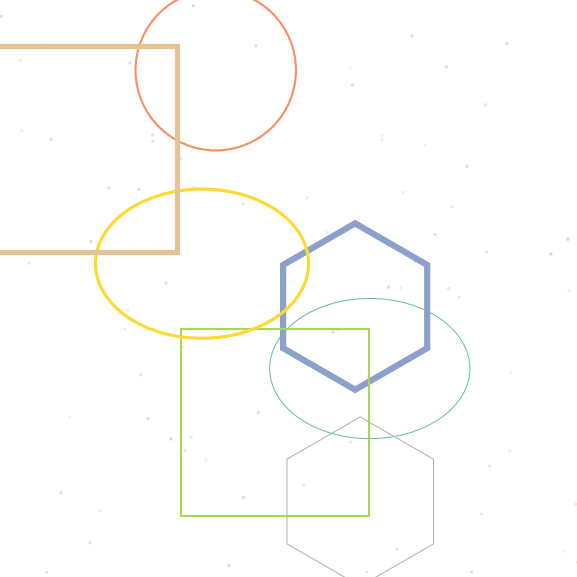[{"shape": "oval", "thickness": 0.5, "radius": 0.87, "center": [0.64, 0.361]}, {"shape": "circle", "thickness": 1, "radius": 0.69, "center": [0.374, 0.878]}, {"shape": "hexagon", "thickness": 3, "radius": 0.72, "center": [0.615, 0.468]}, {"shape": "square", "thickness": 1, "radius": 0.81, "center": [0.476, 0.267]}, {"shape": "oval", "thickness": 1.5, "radius": 0.92, "center": [0.35, 0.543]}, {"shape": "square", "thickness": 2.5, "radius": 0.89, "center": [0.128, 0.741]}, {"shape": "hexagon", "thickness": 0.5, "radius": 0.73, "center": [0.624, 0.131]}]